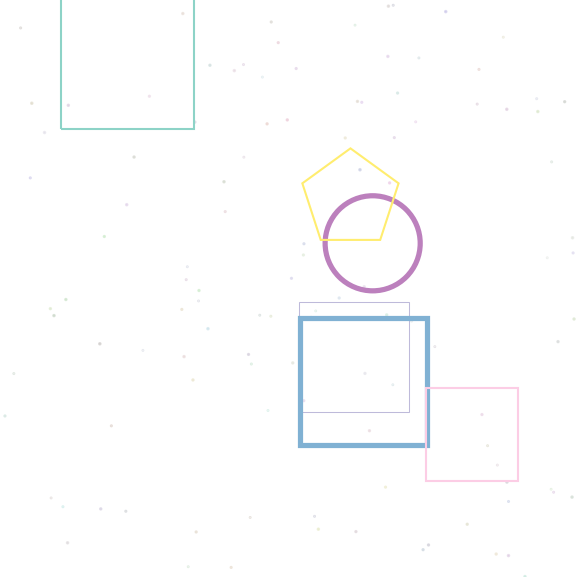[{"shape": "square", "thickness": 1, "radius": 0.58, "center": [0.221, 0.891]}, {"shape": "square", "thickness": 0.5, "radius": 0.48, "center": [0.614, 0.381]}, {"shape": "square", "thickness": 2.5, "radius": 0.55, "center": [0.629, 0.338]}, {"shape": "square", "thickness": 1, "radius": 0.4, "center": [0.817, 0.247]}, {"shape": "circle", "thickness": 2.5, "radius": 0.41, "center": [0.645, 0.578]}, {"shape": "pentagon", "thickness": 1, "radius": 0.44, "center": [0.607, 0.655]}]